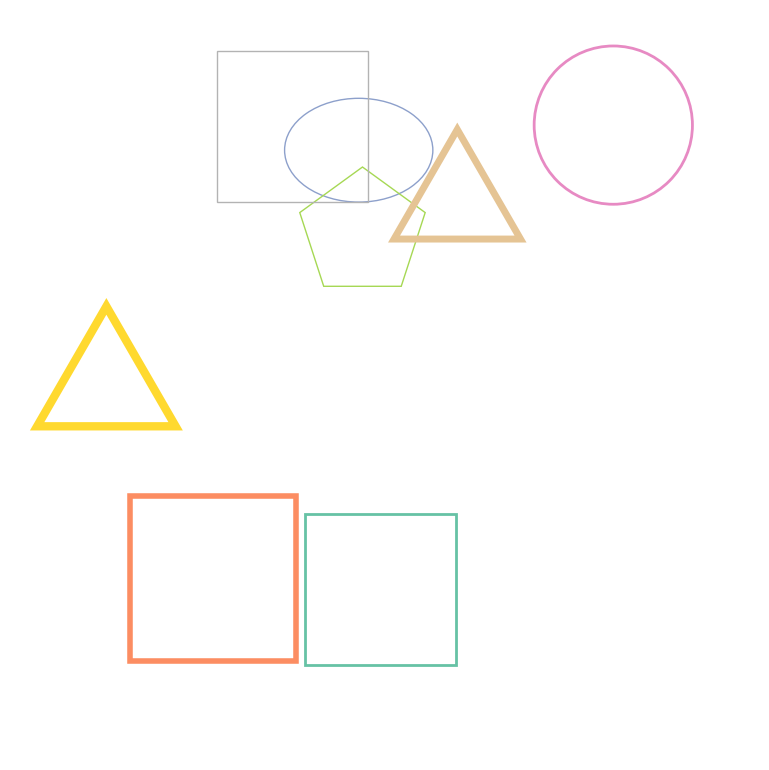[{"shape": "square", "thickness": 1, "radius": 0.49, "center": [0.494, 0.234]}, {"shape": "square", "thickness": 2, "radius": 0.54, "center": [0.277, 0.249]}, {"shape": "oval", "thickness": 0.5, "radius": 0.48, "center": [0.466, 0.805]}, {"shape": "circle", "thickness": 1, "radius": 0.51, "center": [0.796, 0.838]}, {"shape": "pentagon", "thickness": 0.5, "radius": 0.43, "center": [0.471, 0.697]}, {"shape": "triangle", "thickness": 3, "radius": 0.52, "center": [0.138, 0.498]}, {"shape": "triangle", "thickness": 2.5, "radius": 0.47, "center": [0.594, 0.737]}, {"shape": "square", "thickness": 0.5, "radius": 0.49, "center": [0.38, 0.836]}]